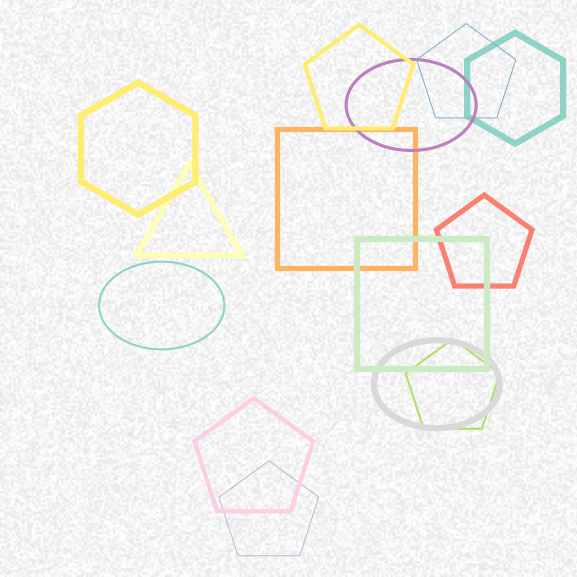[{"shape": "hexagon", "thickness": 3, "radius": 0.48, "center": [0.892, 0.846]}, {"shape": "oval", "thickness": 1, "radius": 0.54, "center": [0.28, 0.47]}, {"shape": "triangle", "thickness": 2.5, "radius": 0.53, "center": [0.328, 0.61]}, {"shape": "pentagon", "thickness": 0.5, "radius": 0.45, "center": [0.466, 0.11]}, {"shape": "pentagon", "thickness": 2.5, "radius": 0.44, "center": [0.838, 0.574]}, {"shape": "pentagon", "thickness": 0.5, "radius": 0.45, "center": [0.807, 0.868]}, {"shape": "square", "thickness": 2.5, "radius": 0.6, "center": [0.599, 0.656]}, {"shape": "pentagon", "thickness": 1, "radius": 0.43, "center": [0.784, 0.326]}, {"shape": "pentagon", "thickness": 2, "radius": 0.54, "center": [0.44, 0.201]}, {"shape": "oval", "thickness": 3, "radius": 0.54, "center": [0.756, 0.334]}, {"shape": "oval", "thickness": 1.5, "radius": 0.56, "center": [0.712, 0.817]}, {"shape": "square", "thickness": 3, "radius": 0.56, "center": [0.731, 0.473]}, {"shape": "pentagon", "thickness": 2, "radius": 0.5, "center": [0.622, 0.857]}, {"shape": "hexagon", "thickness": 3, "radius": 0.57, "center": [0.239, 0.742]}]